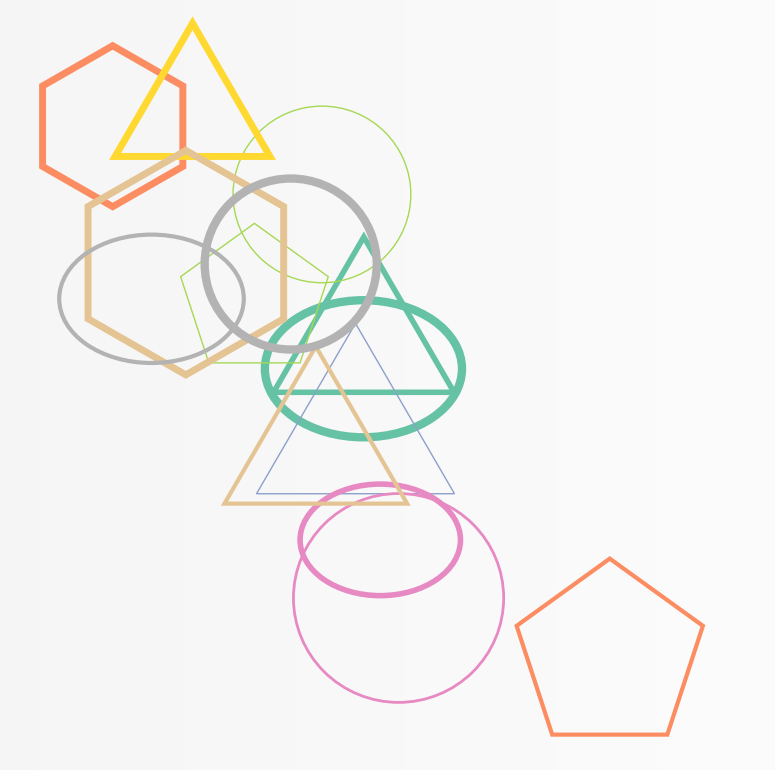[{"shape": "triangle", "thickness": 2, "radius": 0.67, "center": [0.469, 0.558]}, {"shape": "oval", "thickness": 3, "radius": 0.64, "center": [0.469, 0.521]}, {"shape": "hexagon", "thickness": 2.5, "radius": 0.52, "center": [0.145, 0.836]}, {"shape": "pentagon", "thickness": 1.5, "radius": 0.63, "center": [0.787, 0.148]}, {"shape": "triangle", "thickness": 0.5, "radius": 0.74, "center": [0.459, 0.433]}, {"shape": "oval", "thickness": 2, "radius": 0.52, "center": [0.491, 0.299]}, {"shape": "circle", "thickness": 1, "radius": 0.68, "center": [0.514, 0.223]}, {"shape": "pentagon", "thickness": 0.5, "radius": 0.5, "center": [0.328, 0.61]}, {"shape": "circle", "thickness": 0.5, "radius": 0.57, "center": [0.415, 0.747]}, {"shape": "triangle", "thickness": 2.5, "radius": 0.58, "center": [0.248, 0.854]}, {"shape": "hexagon", "thickness": 2.5, "radius": 0.73, "center": [0.24, 0.659]}, {"shape": "triangle", "thickness": 1.5, "radius": 0.68, "center": [0.407, 0.414]}, {"shape": "circle", "thickness": 3, "radius": 0.56, "center": [0.375, 0.657]}, {"shape": "oval", "thickness": 1.5, "radius": 0.6, "center": [0.195, 0.612]}]